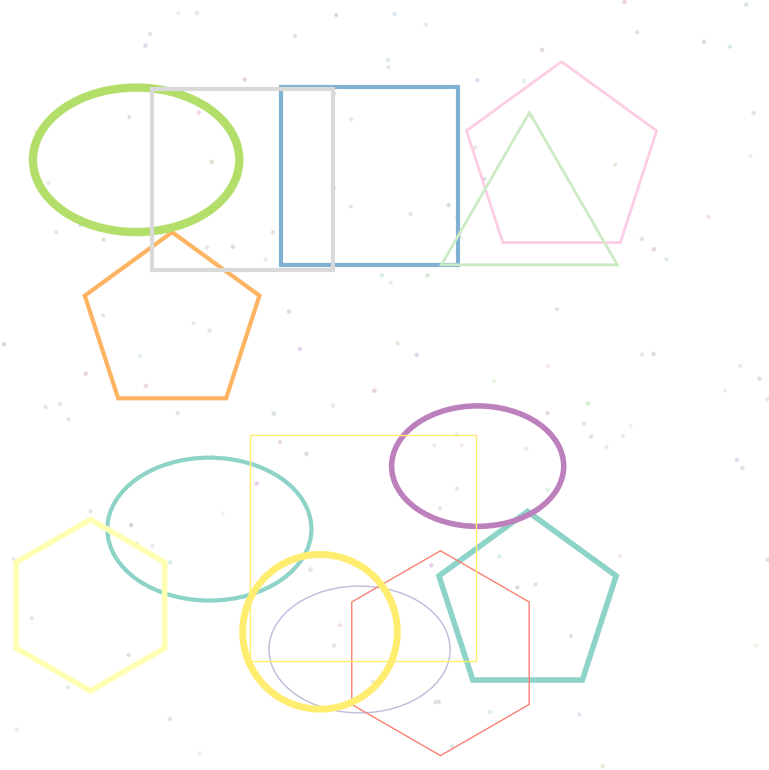[{"shape": "oval", "thickness": 1.5, "radius": 0.66, "center": [0.272, 0.313]}, {"shape": "pentagon", "thickness": 2, "radius": 0.6, "center": [0.685, 0.215]}, {"shape": "hexagon", "thickness": 2, "radius": 0.56, "center": [0.117, 0.214]}, {"shape": "oval", "thickness": 0.5, "radius": 0.59, "center": [0.467, 0.157]}, {"shape": "hexagon", "thickness": 0.5, "radius": 0.67, "center": [0.572, 0.152]}, {"shape": "square", "thickness": 1.5, "radius": 0.58, "center": [0.479, 0.772]}, {"shape": "pentagon", "thickness": 1.5, "radius": 0.6, "center": [0.224, 0.579]}, {"shape": "oval", "thickness": 3, "radius": 0.67, "center": [0.177, 0.792]}, {"shape": "pentagon", "thickness": 1, "radius": 0.65, "center": [0.729, 0.79]}, {"shape": "square", "thickness": 1.5, "radius": 0.59, "center": [0.315, 0.767]}, {"shape": "oval", "thickness": 2, "radius": 0.56, "center": [0.62, 0.395]}, {"shape": "triangle", "thickness": 1, "radius": 0.66, "center": [0.688, 0.722]}, {"shape": "square", "thickness": 0.5, "radius": 0.73, "center": [0.471, 0.289]}, {"shape": "circle", "thickness": 2.5, "radius": 0.5, "center": [0.416, 0.179]}]